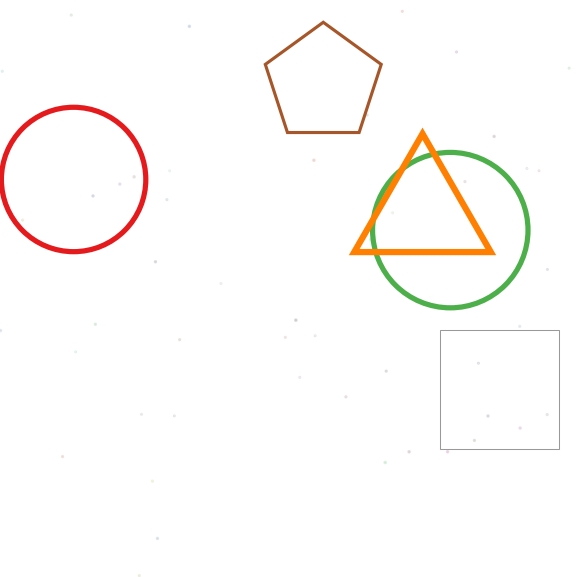[{"shape": "circle", "thickness": 2.5, "radius": 0.63, "center": [0.127, 0.688]}, {"shape": "circle", "thickness": 2.5, "radius": 0.67, "center": [0.78, 0.601]}, {"shape": "triangle", "thickness": 3, "radius": 0.68, "center": [0.732, 0.631]}, {"shape": "pentagon", "thickness": 1.5, "radius": 0.53, "center": [0.56, 0.855]}, {"shape": "square", "thickness": 0.5, "radius": 0.52, "center": [0.864, 0.324]}]